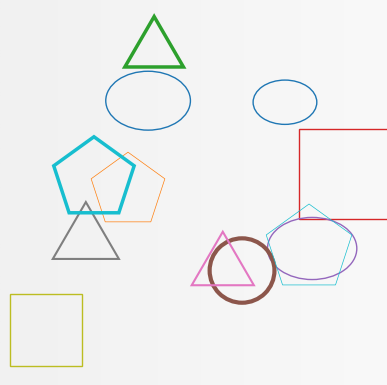[{"shape": "oval", "thickness": 1, "radius": 0.55, "center": [0.382, 0.738]}, {"shape": "oval", "thickness": 1, "radius": 0.41, "center": [0.735, 0.734]}, {"shape": "pentagon", "thickness": 0.5, "radius": 0.5, "center": [0.33, 0.505]}, {"shape": "triangle", "thickness": 2.5, "radius": 0.44, "center": [0.398, 0.87]}, {"shape": "square", "thickness": 1, "radius": 0.59, "center": [0.89, 0.548]}, {"shape": "oval", "thickness": 1, "radius": 0.58, "center": [0.806, 0.355]}, {"shape": "circle", "thickness": 3, "radius": 0.42, "center": [0.625, 0.297]}, {"shape": "triangle", "thickness": 1.5, "radius": 0.46, "center": [0.575, 0.305]}, {"shape": "triangle", "thickness": 1.5, "radius": 0.49, "center": [0.222, 0.377]}, {"shape": "square", "thickness": 1, "radius": 0.47, "center": [0.119, 0.143]}, {"shape": "pentagon", "thickness": 0.5, "radius": 0.58, "center": [0.798, 0.354]}, {"shape": "pentagon", "thickness": 2.5, "radius": 0.55, "center": [0.242, 0.536]}]